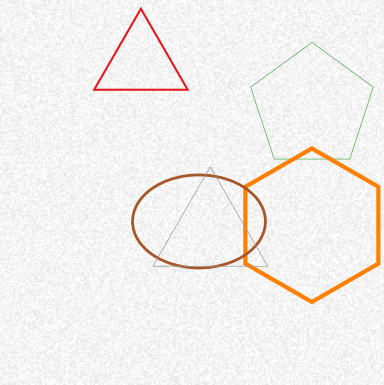[{"shape": "triangle", "thickness": 1.5, "radius": 0.7, "center": [0.366, 0.837]}, {"shape": "pentagon", "thickness": 0.5, "radius": 0.84, "center": [0.81, 0.722]}, {"shape": "hexagon", "thickness": 3, "radius": 1.0, "center": [0.81, 0.415]}, {"shape": "oval", "thickness": 2, "radius": 0.86, "center": [0.517, 0.425]}, {"shape": "triangle", "thickness": 0.5, "radius": 0.86, "center": [0.546, 0.395]}]